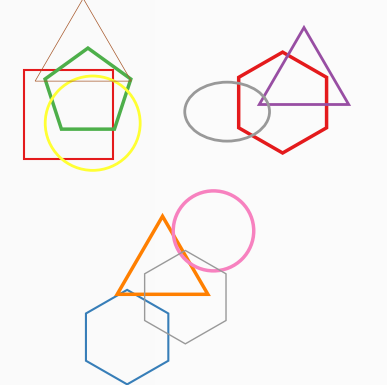[{"shape": "hexagon", "thickness": 2.5, "radius": 0.65, "center": [0.729, 0.734]}, {"shape": "square", "thickness": 1.5, "radius": 0.58, "center": [0.177, 0.702]}, {"shape": "hexagon", "thickness": 1.5, "radius": 0.61, "center": [0.328, 0.124]}, {"shape": "pentagon", "thickness": 2.5, "radius": 0.58, "center": [0.227, 0.759]}, {"shape": "triangle", "thickness": 2, "radius": 0.67, "center": [0.784, 0.795]}, {"shape": "triangle", "thickness": 2.5, "radius": 0.68, "center": [0.419, 0.303]}, {"shape": "circle", "thickness": 2, "radius": 0.61, "center": [0.239, 0.68]}, {"shape": "triangle", "thickness": 0.5, "radius": 0.72, "center": [0.215, 0.861]}, {"shape": "circle", "thickness": 2.5, "radius": 0.52, "center": [0.551, 0.4]}, {"shape": "hexagon", "thickness": 1, "radius": 0.61, "center": [0.478, 0.228]}, {"shape": "oval", "thickness": 2, "radius": 0.55, "center": [0.586, 0.71]}]